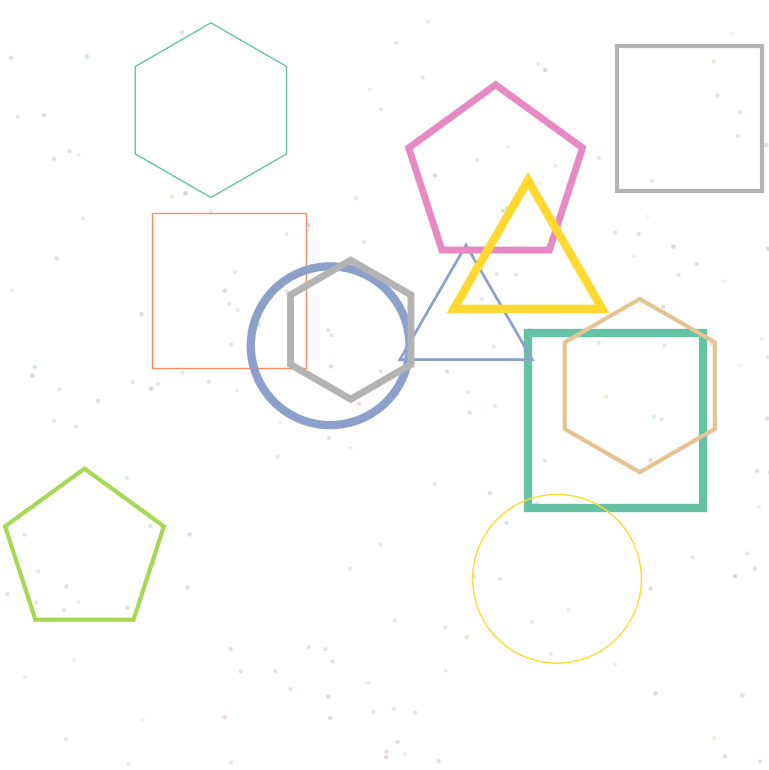[{"shape": "square", "thickness": 3, "radius": 0.57, "center": [0.799, 0.454]}, {"shape": "hexagon", "thickness": 0.5, "radius": 0.57, "center": [0.274, 0.857]}, {"shape": "square", "thickness": 0.5, "radius": 0.5, "center": [0.298, 0.623]}, {"shape": "circle", "thickness": 3, "radius": 0.52, "center": [0.429, 0.551]}, {"shape": "triangle", "thickness": 1, "radius": 0.5, "center": [0.605, 0.583]}, {"shape": "pentagon", "thickness": 2.5, "radius": 0.59, "center": [0.644, 0.771]}, {"shape": "pentagon", "thickness": 1.5, "radius": 0.54, "center": [0.11, 0.283]}, {"shape": "circle", "thickness": 0.5, "radius": 0.55, "center": [0.723, 0.248]}, {"shape": "triangle", "thickness": 3, "radius": 0.56, "center": [0.686, 0.655]}, {"shape": "hexagon", "thickness": 1.5, "radius": 0.56, "center": [0.831, 0.499]}, {"shape": "hexagon", "thickness": 2.5, "radius": 0.45, "center": [0.456, 0.572]}, {"shape": "square", "thickness": 1.5, "radius": 0.47, "center": [0.896, 0.846]}]